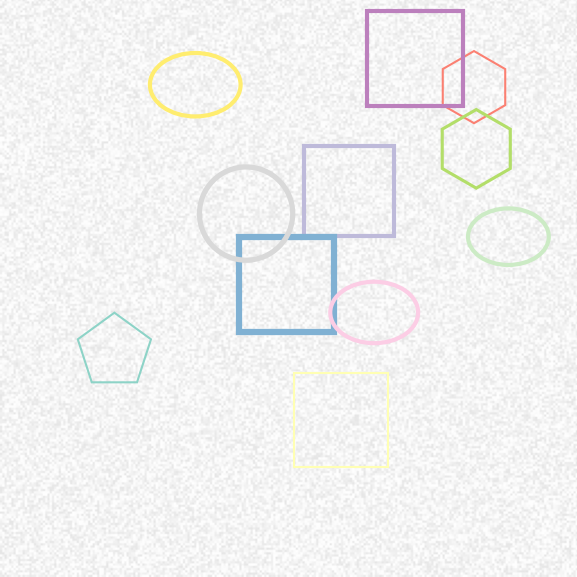[{"shape": "pentagon", "thickness": 1, "radius": 0.33, "center": [0.198, 0.391]}, {"shape": "square", "thickness": 1, "radius": 0.41, "center": [0.59, 0.272]}, {"shape": "square", "thickness": 2, "radius": 0.39, "center": [0.604, 0.668]}, {"shape": "hexagon", "thickness": 1, "radius": 0.31, "center": [0.821, 0.848]}, {"shape": "square", "thickness": 3, "radius": 0.41, "center": [0.496, 0.507]}, {"shape": "hexagon", "thickness": 1.5, "radius": 0.34, "center": [0.825, 0.741]}, {"shape": "oval", "thickness": 2, "radius": 0.38, "center": [0.648, 0.458]}, {"shape": "circle", "thickness": 2.5, "radius": 0.4, "center": [0.426, 0.629]}, {"shape": "square", "thickness": 2, "radius": 0.41, "center": [0.719, 0.897]}, {"shape": "oval", "thickness": 2, "radius": 0.35, "center": [0.88, 0.589]}, {"shape": "oval", "thickness": 2, "radius": 0.39, "center": [0.338, 0.852]}]